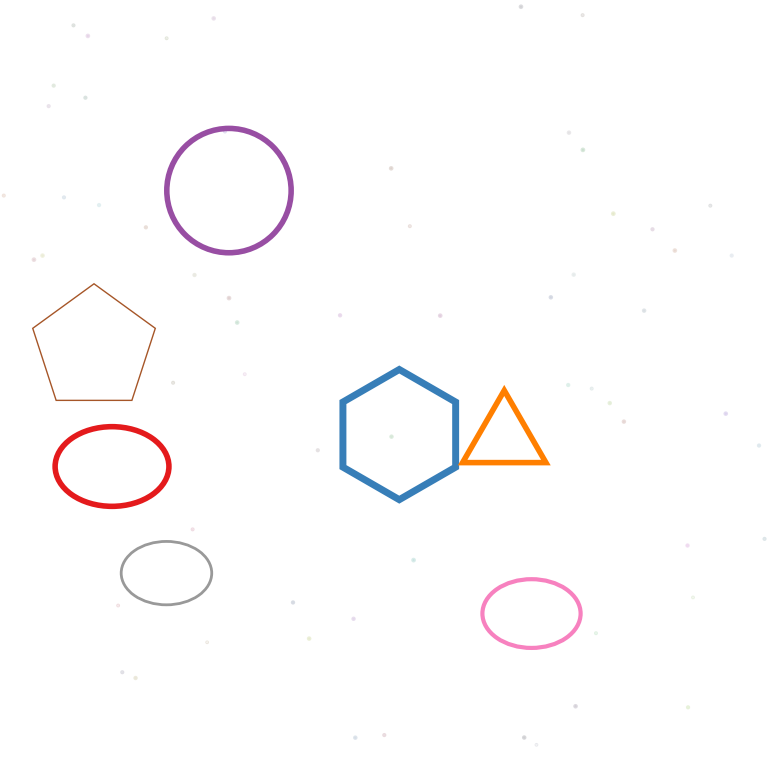[{"shape": "oval", "thickness": 2, "radius": 0.37, "center": [0.145, 0.394]}, {"shape": "hexagon", "thickness": 2.5, "radius": 0.42, "center": [0.519, 0.436]}, {"shape": "circle", "thickness": 2, "radius": 0.4, "center": [0.297, 0.752]}, {"shape": "triangle", "thickness": 2, "radius": 0.31, "center": [0.655, 0.43]}, {"shape": "pentagon", "thickness": 0.5, "radius": 0.42, "center": [0.122, 0.548]}, {"shape": "oval", "thickness": 1.5, "radius": 0.32, "center": [0.69, 0.203]}, {"shape": "oval", "thickness": 1, "radius": 0.29, "center": [0.216, 0.256]}]